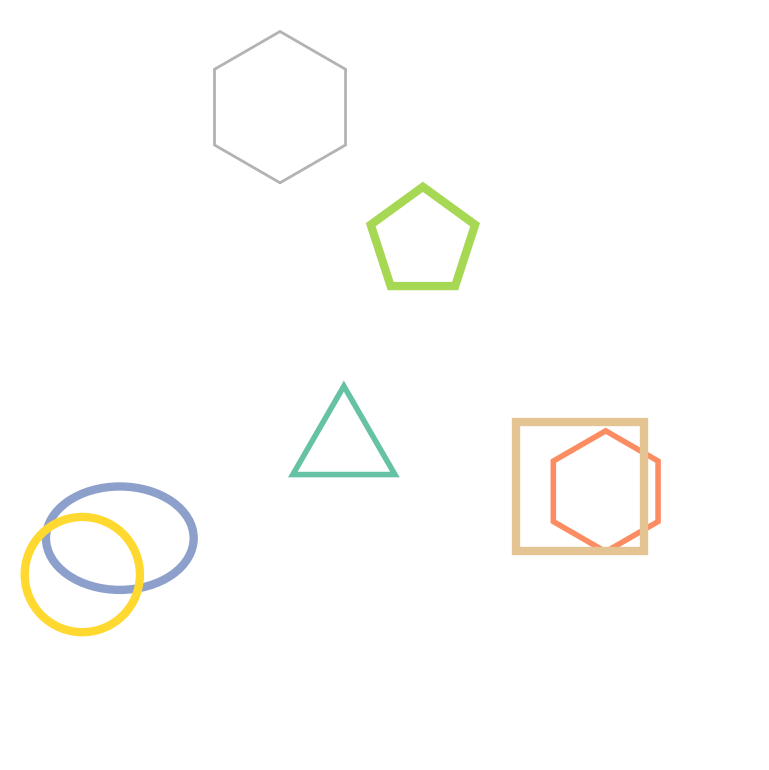[{"shape": "triangle", "thickness": 2, "radius": 0.38, "center": [0.447, 0.422]}, {"shape": "hexagon", "thickness": 2, "radius": 0.39, "center": [0.787, 0.362]}, {"shape": "oval", "thickness": 3, "radius": 0.48, "center": [0.156, 0.301]}, {"shape": "pentagon", "thickness": 3, "radius": 0.36, "center": [0.549, 0.686]}, {"shape": "circle", "thickness": 3, "radius": 0.37, "center": [0.107, 0.254]}, {"shape": "square", "thickness": 3, "radius": 0.42, "center": [0.753, 0.369]}, {"shape": "hexagon", "thickness": 1, "radius": 0.49, "center": [0.364, 0.861]}]